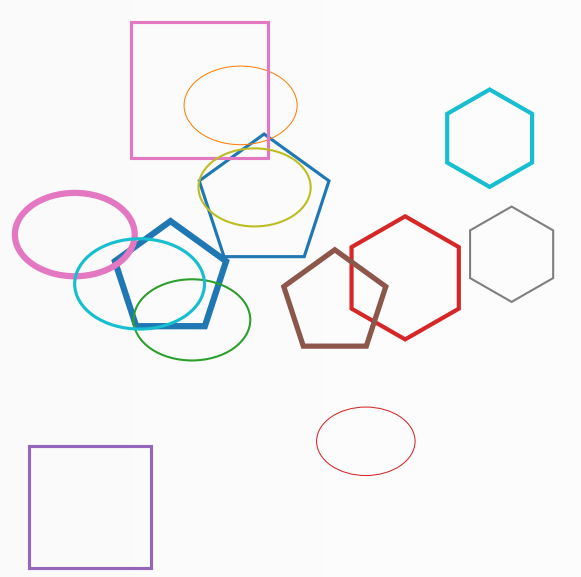[{"shape": "pentagon", "thickness": 1.5, "radius": 0.59, "center": [0.454, 0.65]}, {"shape": "pentagon", "thickness": 3, "radius": 0.5, "center": [0.293, 0.516]}, {"shape": "oval", "thickness": 0.5, "radius": 0.49, "center": [0.414, 0.817]}, {"shape": "oval", "thickness": 1, "radius": 0.5, "center": [0.33, 0.445]}, {"shape": "oval", "thickness": 0.5, "radius": 0.42, "center": [0.629, 0.235]}, {"shape": "hexagon", "thickness": 2, "radius": 0.53, "center": [0.697, 0.518]}, {"shape": "square", "thickness": 1.5, "radius": 0.53, "center": [0.155, 0.121]}, {"shape": "pentagon", "thickness": 2.5, "radius": 0.46, "center": [0.576, 0.474]}, {"shape": "square", "thickness": 1.5, "radius": 0.59, "center": [0.343, 0.844]}, {"shape": "oval", "thickness": 3, "radius": 0.52, "center": [0.129, 0.593]}, {"shape": "hexagon", "thickness": 1, "radius": 0.41, "center": [0.88, 0.559]}, {"shape": "oval", "thickness": 1, "radius": 0.48, "center": [0.438, 0.675]}, {"shape": "oval", "thickness": 1.5, "radius": 0.56, "center": [0.24, 0.508]}, {"shape": "hexagon", "thickness": 2, "radius": 0.42, "center": [0.842, 0.76]}]